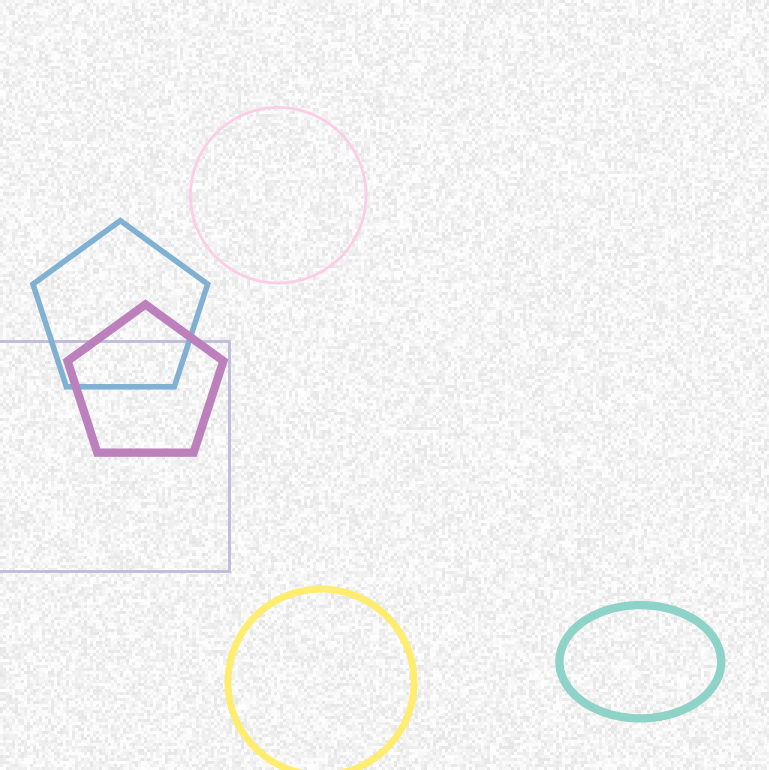[{"shape": "oval", "thickness": 3, "radius": 0.53, "center": [0.832, 0.141]}, {"shape": "square", "thickness": 1, "radius": 0.75, "center": [0.148, 0.408]}, {"shape": "pentagon", "thickness": 2, "radius": 0.6, "center": [0.156, 0.594]}, {"shape": "circle", "thickness": 1, "radius": 0.57, "center": [0.361, 0.746]}, {"shape": "pentagon", "thickness": 3, "radius": 0.53, "center": [0.189, 0.498]}, {"shape": "circle", "thickness": 2.5, "radius": 0.6, "center": [0.417, 0.114]}]